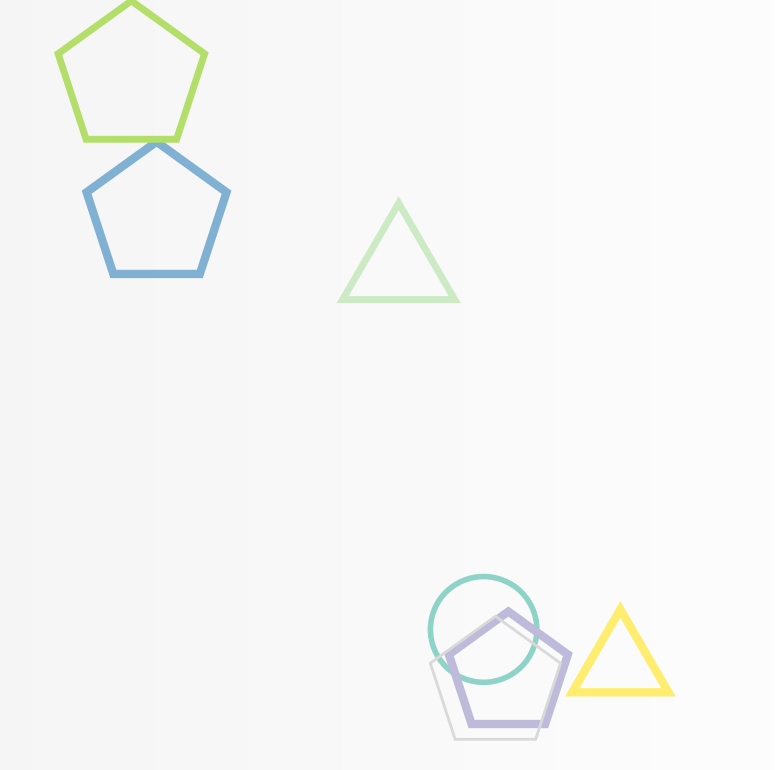[{"shape": "circle", "thickness": 2, "radius": 0.34, "center": [0.624, 0.183]}, {"shape": "pentagon", "thickness": 3, "radius": 0.4, "center": [0.656, 0.125]}, {"shape": "pentagon", "thickness": 3, "radius": 0.47, "center": [0.202, 0.721]}, {"shape": "pentagon", "thickness": 2.5, "radius": 0.5, "center": [0.169, 0.9]}, {"shape": "pentagon", "thickness": 1, "radius": 0.44, "center": [0.639, 0.111]}, {"shape": "triangle", "thickness": 2.5, "radius": 0.42, "center": [0.514, 0.653]}, {"shape": "triangle", "thickness": 3, "radius": 0.36, "center": [0.8, 0.137]}]